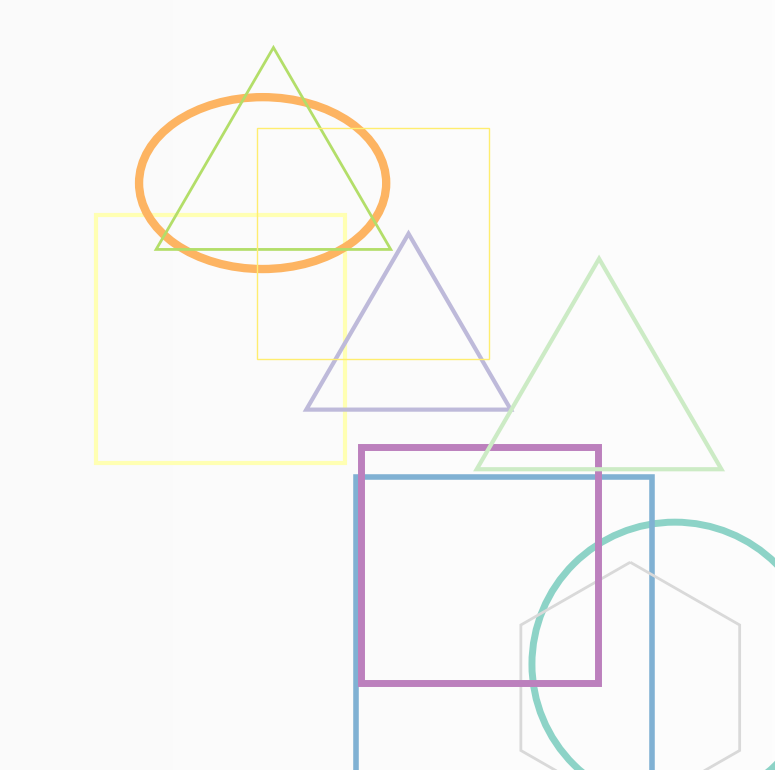[{"shape": "circle", "thickness": 2.5, "radius": 0.92, "center": [0.871, 0.137]}, {"shape": "square", "thickness": 1.5, "radius": 0.8, "center": [0.285, 0.56]}, {"shape": "triangle", "thickness": 1.5, "radius": 0.76, "center": [0.527, 0.544]}, {"shape": "square", "thickness": 2, "radius": 0.95, "center": [0.65, 0.19]}, {"shape": "oval", "thickness": 3, "radius": 0.8, "center": [0.339, 0.762]}, {"shape": "triangle", "thickness": 1, "radius": 0.87, "center": [0.353, 0.763]}, {"shape": "hexagon", "thickness": 1, "radius": 0.81, "center": [0.813, 0.107]}, {"shape": "square", "thickness": 2.5, "radius": 0.77, "center": [0.619, 0.266]}, {"shape": "triangle", "thickness": 1.5, "radius": 0.91, "center": [0.773, 0.482]}, {"shape": "square", "thickness": 0.5, "radius": 0.75, "center": [0.482, 0.683]}]